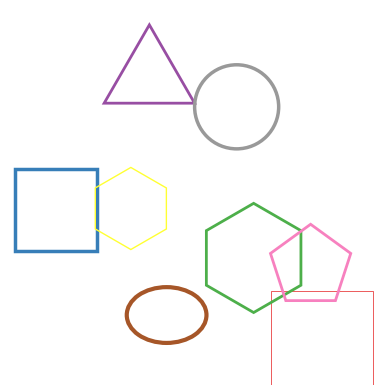[{"shape": "square", "thickness": 0.5, "radius": 0.67, "center": [0.837, 0.11]}, {"shape": "square", "thickness": 2.5, "radius": 0.53, "center": [0.146, 0.454]}, {"shape": "hexagon", "thickness": 2, "radius": 0.71, "center": [0.659, 0.33]}, {"shape": "triangle", "thickness": 2, "radius": 0.68, "center": [0.388, 0.8]}, {"shape": "hexagon", "thickness": 1, "radius": 0.53, "center": [0.34, 0.459]}, {"shape": "oval", "thickness": 3, "radius": 0.52, "center": [0.433, 0.182]}, {"shape": "pentagon", "thickness": 2, "radius": 0.55, "center": [0.807, 0.308]}, {"shape": "circle", "thickness": 2.5, "radius": 0.55, "center": [0.615, 0.723]}]